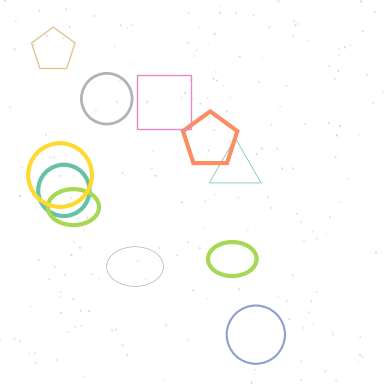[{"shape": "triangle", "thickness": 0.5, "radius": 0.39, "center": [0.611, 0.564]}, {"shape": "circle", "thickness": 3, "radius": 0.33, "center": [0.166, 0.506]}, {"shape": "pentagon", "thickness": 3, "radius": 0.37, "center": [0.546, 0.636]}, {"shape": "circle", "thickness": 1.5, "radius": 0.38, "center": [0.664, 0.131]}, {"shape": "square", "thickness": 1, "radius": 0.35, "center": [0.427, 0.735]}, {"shape": "oval", "thickness": 3, "radius": 0.33, "center": [0.191, 0.462]}, {"shape": "oval", "thickness": 3, "radius": 0.32, "center": [0.603, 0.327]}, {"shape": "circle", "thickness": 3, "radius": 0.41, "center": [0.156, 0.545]}, {"shape": "pentagon", "thickness": 1, "radius": 0.3, "center": [0.138, 0.87]}, {"shape": "circle", "thickness": 2, "radius": 0.33, "center": [0.277, 0.744]}, {"shape": "oval", "thickness": 0.5, "radius": 0.37, "center": [0.351, 0.308]}]